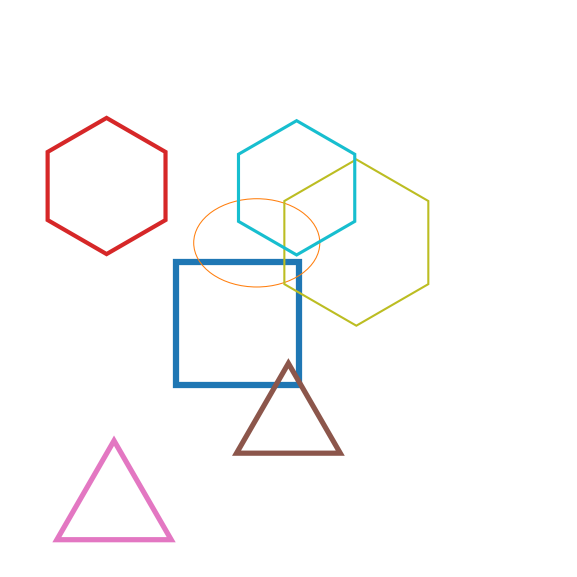[{"shape": "square", "thickness": 3, "radius": 0.53, "center": [0.411, 0.44]}, {"shape": "oval", "thickness": 0.5, "radius": 0.55, "center": [0.445, 0.579]}, {"shape": "hexagon", "thickness": 2, "radius": 0.59, "center": [0.185, 0.677]}, {"shape": "triangle", "thickness": 2.5, "radius": 0.52, "center": [0.499, 0.266]}, {"shape": "triangle", "thickness": 2.5, "radius": 0.57, "center": [0.197, 0.122]}, {"shape": "hexagon", "thickness": 1, "radius": 0.72, "center": [0.617, 0.579]}, {"shape": "hexagon", "thickness": 1.5, "radius": 0.58, "center": [0.514, 0.674]}]